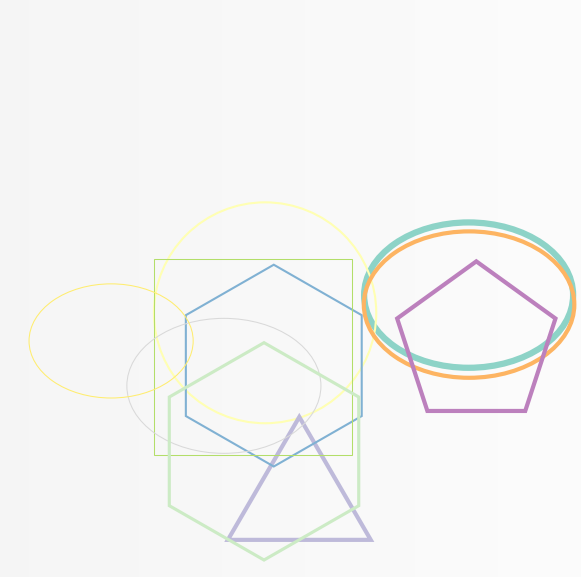[{"shape": "oval", "thickness": 3, "radius": 0.9, "center": [0.806, 0.488]}, {"shape": "circle", "thickness": 1, "radius": 0.96, "center": [0.456, 0.458]}, {"shape": "triangle", "thickness": 2, "radius": 0.71, "center": [0.515, 0.135]}, {"shape": "hexagon", "thickness": 1, "radius": 0.87, "center": [0.471, 0.366]}, {"shape": "oval", "thickness": 2, "radius": 0.91, "center": [0.807, 0.472]}, {"shape": "square", "thickness": 0.5, "radius": 0.85, "center": [0.436, 0.381]}, {"shape": "oval", "thickness": 0.5, "radius": 0.83, "center": [0.385, 0.331]}, {"shape": "pentagon", "thickness": 2, "radius": 0.72, "center": [0.819, 0.403]}, {"shape": "hexagon", "thickness": 1.5, "radius": 0.94, "center": [0.454, 0.218]}, {"shape": "oval", "thickness": 0.5, "radius": 0.71, "center": [0.191, 0.409]}]